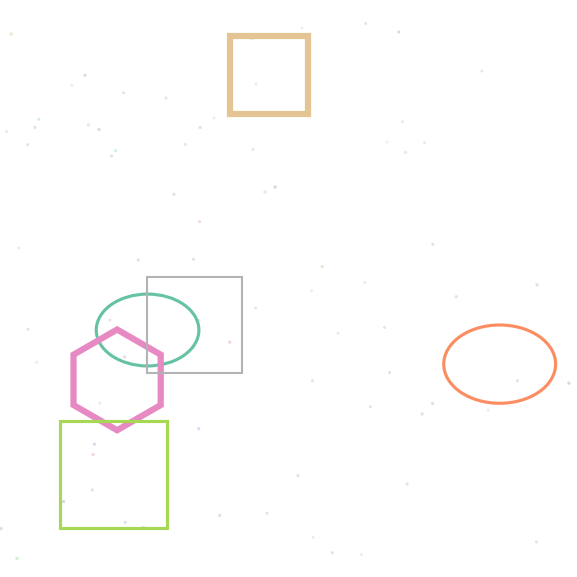[{"shape": "oval", "thickness": 1.5, "radius": 0.44, "center": [0.256, 0.428]}, {"shape": "oval", "thickness": 1.5, "radius": 0.48, "center": [0.865, 0.369]}, {"shape": "hexagon", "thickness": 3, "radius": 0.44, "center": [0.203, 0.341]}, {"shape": "square", "thickness": 1.5, "radius": 0.46, "center": [0.196, 0.178]}, {"shape": "square", "thickness": 3, "radius": 0.34, "center": [0.466, 0.869]}, {"shape": "square", "thickness": 1, "radius": 0.41, "center": [0.336, 0.436]}]